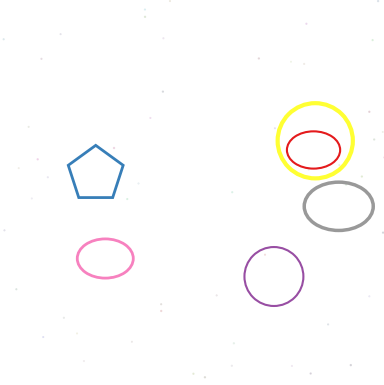[{"shape": "oval", "thickness": 1.5, "radius": 0.35, "center": [0.814, 0.61]}, {"shape": "pentagon", "thickness": 2, "radius": 0.37, "center": [0.249, 0.547]}, {"shape": "circle", "thickness": 1.5, "radius": 0.38, "center": [0.711, 0.282]}, {"shape": "circle", "thickness": 3, "radius": 0.49, "center": [0.819, 0.634]}, {"shape": "oval", "thickness": 2, "radius": 0.36, "center": [0.273, 0.329]}, {"shape": "oval", "thickness": 2.5, "radius": 0.45, "center": [0.88, 0.464]}]